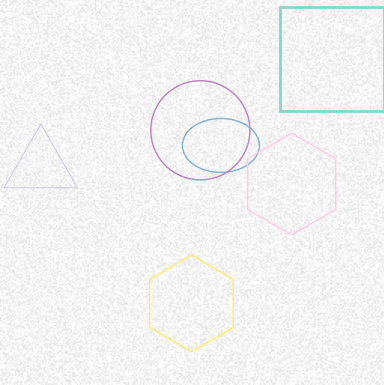[{"shape": "square", "thickness": 2, "radius": 0.68, "center": [0.862, 0.847]}, {"shape": "triangle", "thickness": 0.5, "radius": 0.55, "center": [0.106, 0.567]}, {"shape": "oval", "thickness": 1, "radius": 0.5, "center": [0.574, 0.622]}, {"shape": "hexagon", "thickness": 1, "radius": 0.66, "center": [0.757, 0.522]}, {"shape": "circle", "thickness": 1, "radius": 0.64, "center": [0.52, 0.662]}, {"shape": "hexagon", "thickness": 1, "radius": 0.63, "center": [0.497, 0.212]}]